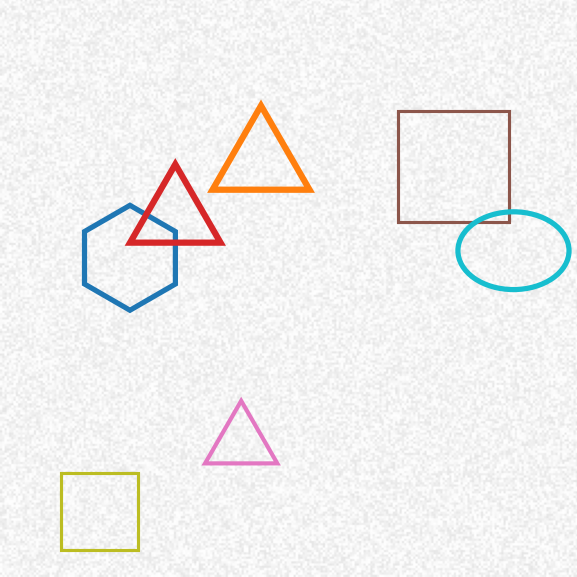[{"shape": "hexagon", "thickness": 2.5, "radius": 0.45, "center": [0.225, 0.553]}, {"shape": "triangle", "thickness": 3, "radius": 0.48, "center": [0.452, 0.719]}, {"shape": "triangle", "thickness": 3, "radius": 0.45, "center": [0.304, 0.624]}, {"shape": "square", "thickness": 1.5, "radius": 0.48, "center": [0.785, 0.711]}, {"shape": "triangle", "thickness": 2, "radius": 0.36, "center": [0.418, 0.233]}, {"shape": "square", "thickness": 1.5, "radius": 0.33, "center": [0.172, 0.114]}, {"shape": "oval", "thickness": 2.5, "radius": 0.48, "center": [0.889, 0.565]}]